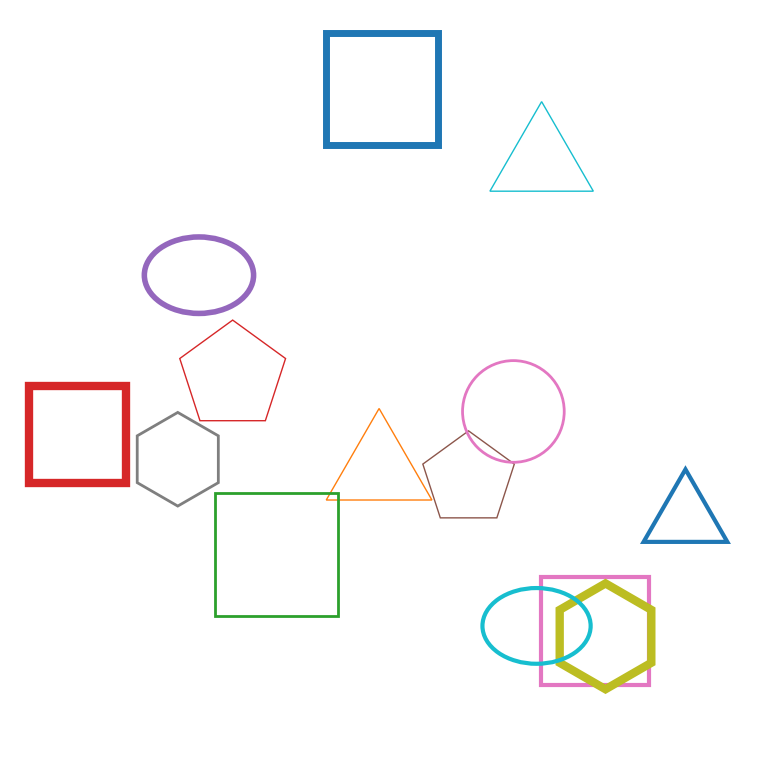[{"shape": "square", "thickness": 2.5, "radius": 0.36, "center": [0.497, 0.885]}, {"shape": "triangle", "thickness": 1.5, "radius": 0.31, "center": [0.89, 0.328]}, {"shape": "triangle", "thickness": 0.5, "radius": 0.4, "center": [0.492, 0.39]}, {"shape": "square", "thickness": 1, "radius": 0.4, "center": [0.359, 0.28]}, {"shape": "square", "thickness": 3, "radius": 0.31, "center": [0.1, 0.435]}, {"shape": "pentagon", "thickness": 0.5, "radius": 0.36, "center": [0.302, 0.512]}, {"shape": "oval", "thickness": 2, "radius": 0.35, "center": [0.258, 0.643]}, {"shape": "pentagon", "thickness": 0.5, "radius": 0.31, "center": [0.609, 0.378]}, {"shape": "circle", "thickness": 1, "radius": 0.33, "center": [0.667, 0.466]}, {"shape": "square", "thickness": 1.5, "radius": 0.35, "center": [0.773, 0.18]}, {"shape": "hexagon", "thickness": 1, "radius": 0.3, "center": [0.231, 0.404]}, {"shape": "hexagon", "thickness": 3, "radius": 0.34, "center": [0.786, 0.174]}, {"shape": "oval", "thickness": 1.5, "radius": 0.35, "center": [0.697, 0.187]}, {"shape": "triangle", "thickness": 0.5, "radius": 0.39, "center": [0.703, 0.79]}]